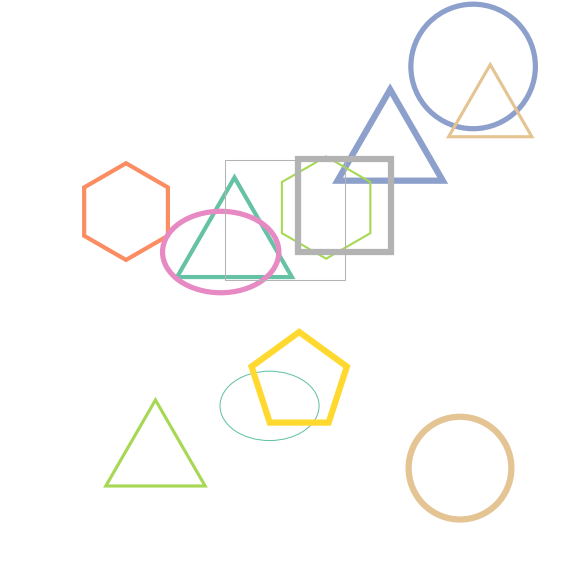[{"shape": "oval", "thickness": 0.5, "radius": 0.43, "center": [0.467, 0.296]}, {"shape": "triangle", "thickness": 2, "radius": 0.57, "center": [0.406, 0.577]}, {"shape": "hexagon", "thickness": 2, "radius": 0.42, "center": [0.218, 0.633]}, {"shape": "triangle", "thickness": 3, "radius": 0.53, "center": [0.676, 0.739]}, {"shape": "circle", "thickness": 2.5, "radius": 0.54, "center": [0.819, 0.884]}, {"shape": "oval", "thickness": 2.5, "radius": 0.5, "center": [0.382, 0.563]}, {"shape": "hexagon", "thickness": 1, "radius": 0.44, "center": [0.565, 0.64]}, {"shape": "triangle", "thickness": 1.5, "radius": 0.5, "center": [0.269, 0.207]}, {"shape": "pentagon", "thickness": 3, "radius": 0.43, "center": [0.518, 0.338]}, {"shape": "circle", "thickness": 3, "radius": 0.44, "center": [0.797, 0.189]}, {"shape": "triangle", "thickness": 1.5, "radius": 0.42, "center": [0.849, 0.804]}, {"shape": "square", "thickness": 0.5, "radius": 0.52, "center": [0.494, 0.619]}, {"shape": "square", "thickness": 3, "radius": 0.4, "center": [0.596, 0.643]}]